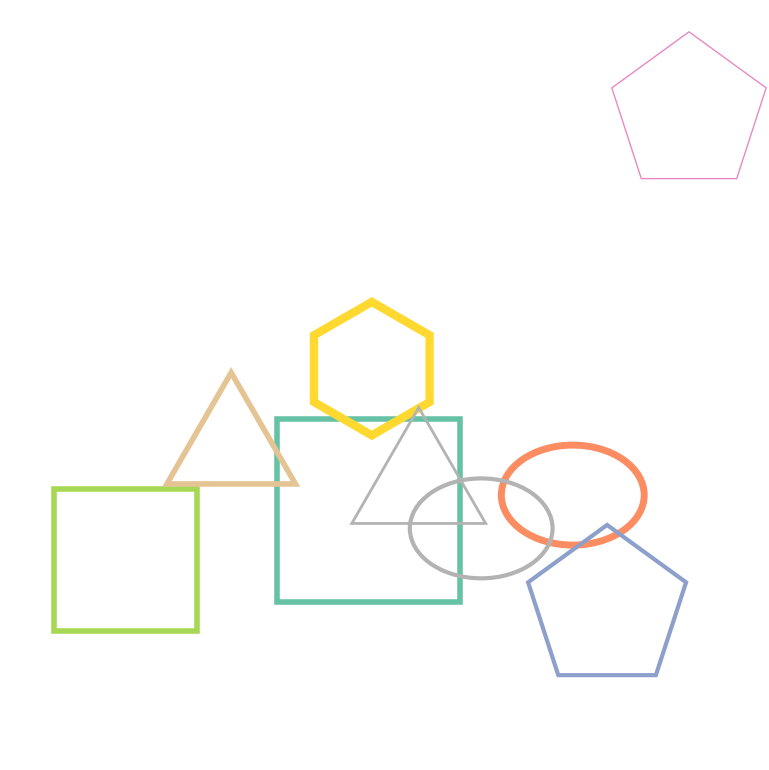[{"shape": "square", "thickness": 2, "radius": 0.59, "center": [0.479, 0.337]}, {"shape": "oval", "thickness": 2.5, "radius": 0.46, "center": [0.744, 0.357]}, {"shape": "pentagon", "thickness": 1.5, "radius": 0.54, "center": [0.788, 0.21]}, {"shape": "pentagon", "thickness": 0.5, "radius": 0.53, "center": [0.895, 0.853]}, {"shape": "square", "thickness": 2, "radius": 0.46, "center": [0.163, 0.273]}, {"shape": "hexagon", "thickness": 3, "radius": 0.43, "center": [0.483, 0.521]}, {"shape": "triangle", "thickness": 2, "radius": 0.48, "center": [0.3, 0.42]}, {"shape": "oval", "thickness": 1.5, "radius": 0.46, "center": [0.625, 0.314]}, {"shape": "triangle", "thickness": 1, "radius": 0.5, "center": [0.544, 0.37]}]